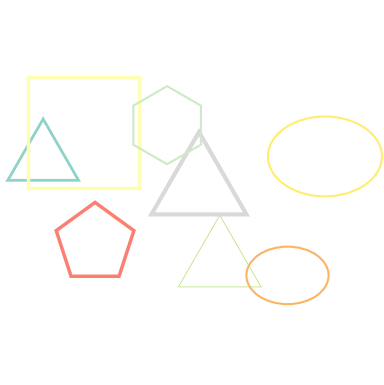[{"shape": "triangle", "thickness": 2, "radius": 0.53, "center": [0.112, 0.585]}, {"shape": "square", "thickness": 2.5, "radius": 0.72, "center": [0.218, 0.656]}, {"shape": "pentagon", "thickness": 2.5, "radius": 0.53, "center": [0.247, 0.368]}, {"shape": "oval", "thickness": 1.5, "radius": 0.53, "center": [0.747, 0.285]}, {"shape": "triangle", "thickness": 0.5, "radius": 0.62, "center": [0.571, 0.317]}, {"shape": "triangle", "thickness": 3, "radius": 0.71, "center": [0.517, 0.514]}, {"shape": "hexagon", "thickness": 1.5, "radius": 0.51, "center": [0.434, 0.675]}, {"shape": "oval", "thickness": 1.5, "radius": 0.74, "center": [0.844, 0.594]}]